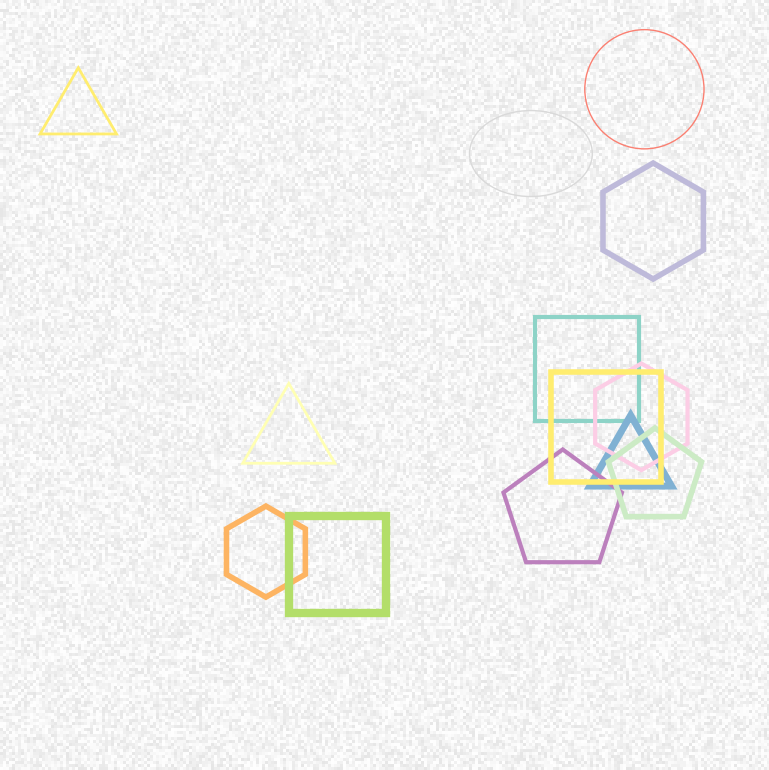[{"shape": "square", "thickness": 1.5, "radius": 0.34, "center": [0.762, 0.521]}, {"shape": "triangle", "thickness": 1, "radius": 0.35, "center": [0.375, 0.433]}, {"shape": "hexagon", "thickness": 2, "radius": 0.38, "center": [0.848, 0.713]}, {"shape": "circle", "thickness": 0.5, "radius": 0.39, "center": [0.837, 0.884]}, {"shape": "triangle", "thickness": 2.5, "radius": 0.31, "center": [0.819, 0.399]}, {"shape": "hexagon", "thickness": 2, "radius": 0.3, "center": [0.345, 0.284]}, {"shape": "square", "thickness": 3, "radius": 0.31, "center": [0.438, 0.267]}, {"shape": "hexagon", "thickness": 1.5, "radius": 0.35, "center": [0.833, 0.459]}, {"shape": "oval", "thickness": 0.5, "radius": 0.4, "center": [0.689, 0.801]}, {"shape": "pentagon", "thickness": 1.5, "radius": 0.4, "center": [0.731, 0.335]}, {"shape": "pentagon", "thickness": 2, "radius": 0.32, "center": [0.851, 0.381]}, {"shape": "triangle", "thickness": 1, "radius": 0.29, "center": [0.102, 0.855]}, {"shape": "square", "thickness": 2, "radius": 0.36, "center": [0.787, 0.445]}]